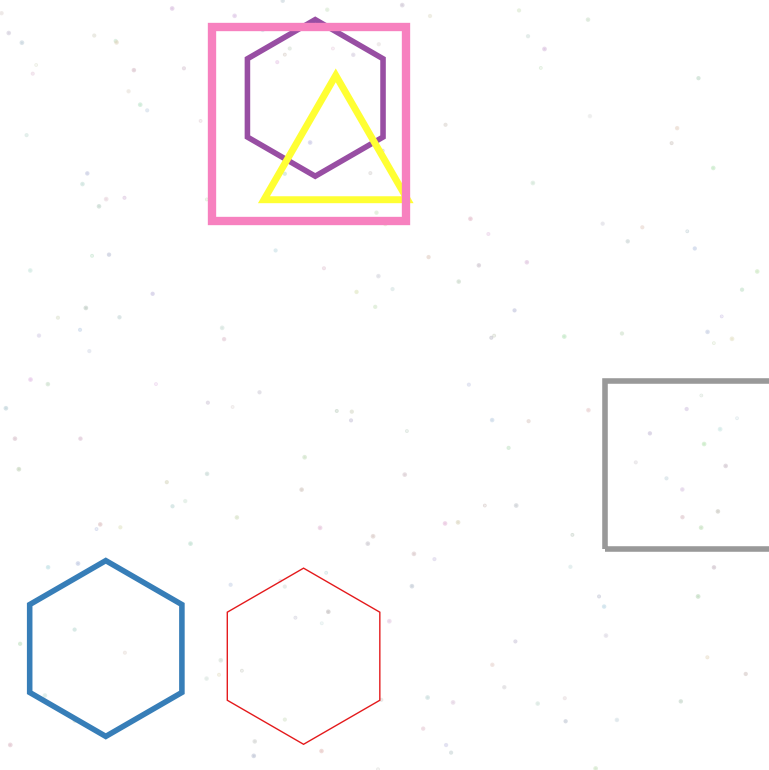[{"shape": "hexagon", "thickness": 0.5, "radius": 0.57, "center": [0.394, 0.148]}, {"shape": "hexagon", "thickness": 2, "radius": 0.57, "center": [0.137, 0.158]}, {"shape": "hexagon", "thickness": 2, "radius": 0.51, "center": [0.409, 0.873]}, {"shape": "triangle", "thickness": 2.5, "radius": 0.54, "center": [0.436, 0.794]}, {"shape": "square", "thickness": 3, "radius": 0.63, "center": [0.402, 0.839]}, {"shape": "square", "thickness": 2, "radius": 0.55, "center": [0.895, 0.396]}]